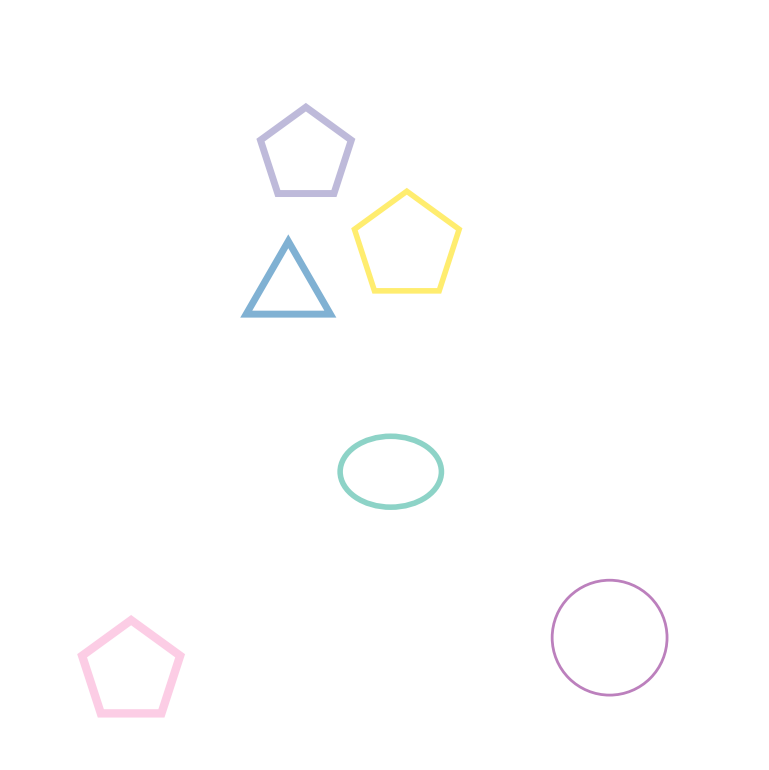[{"shape": "oval", "thickness": 2, "radius": 0.33, "center": [0.508, 0.387]}, {"shape": "pentagon", "thickness": 2.5, "radius": 0.31, "center": [0.397, 0.799]}, {"shape": "triangle", "thickness": 2.5, "radius": 0.32, "center": [0.374, 0.624]}, {"shape": "pentagon", "thickness": 3, "radius": 0.33, "center": [0.17, 0.128]}, {"shape": "circle", "thickness": 1, "radius": 0.37, "center": [0.792, 0.172]}, {"shape": "pentagon", "thickness": 2, "radius": 0.36, "center": [0.528, 0.68]}]